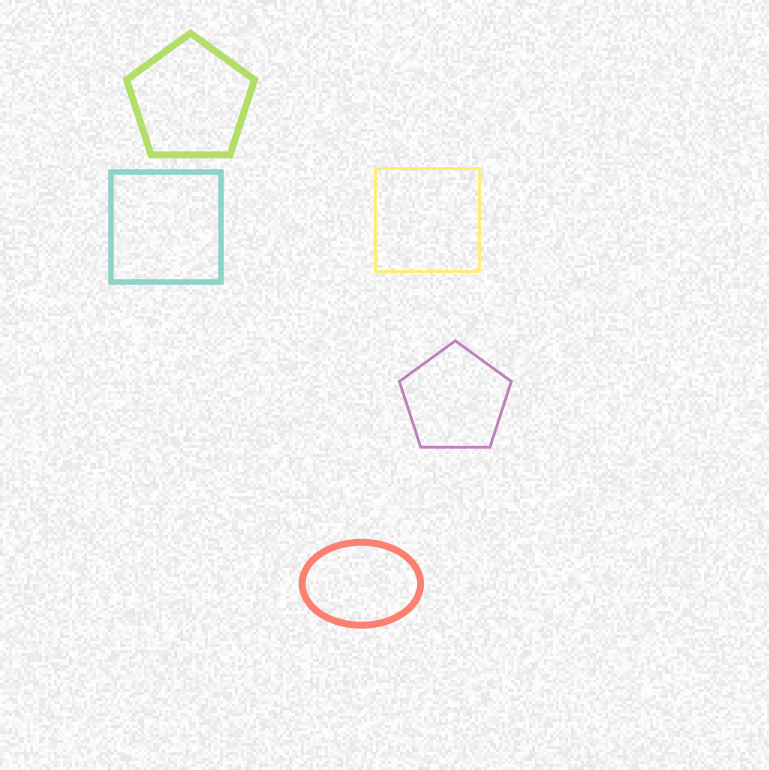[{"shape": "square", "thickness": 2, "radius": 0.36, "center": [0.215, 0.705]}, {"shape": "oval", "thickness": 2.5, "radius": 0.38, "center": [0.469, 0.242]}, {"shape": "pentagon", "thickness": 2.5, "radius": 0.44, "center": [0.247, 0.87]}, {"shape": "pentagon", "thickness": 1, "radius": 0.38, "center": [0.591, 0.481]}, {"shape": "square", "thickness": 1, "radius": 0.33, "center": [0.555, 0.715]}]